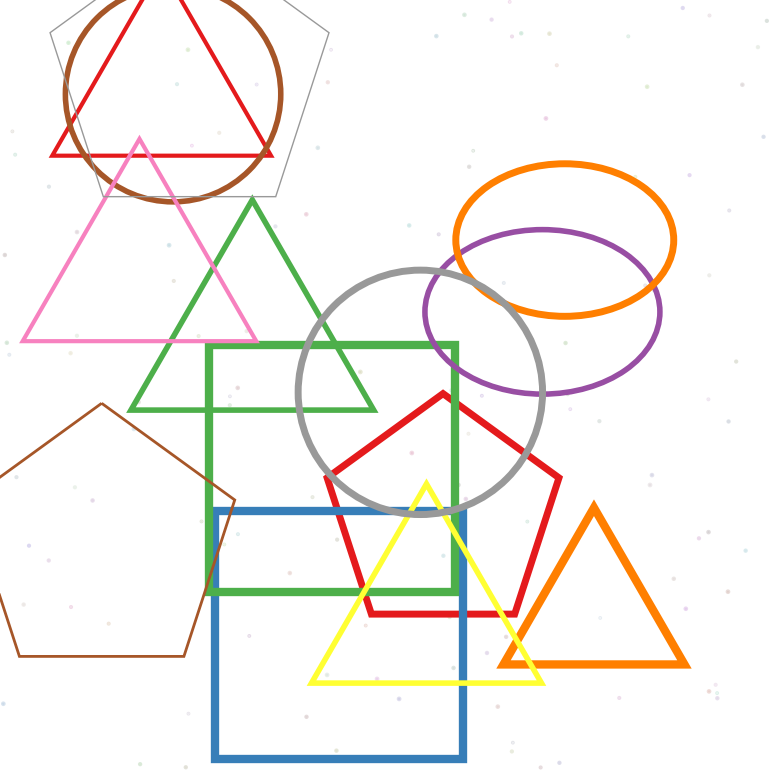[{"shape": "pentagon", "thickness": 2.5, "radius": 0.79, "center": [0.575, 0.331]}, {"shape": "triangle", "thickness": 1.5, "radius": 0.82, "center": [0.21, 0.88]}, {"shape": "square", "thickness": 3, "radius": 0.81, "center": [0.44, 0.175]}, {"shape": "square", "thickness": 3, "radius": 0.8, "center": [0.431, 0.391]}, {"shape": "triangle", "thickness": 2, "radius": 0.91, "center": [0.328, 0.558]}, {"shape": "oval", "thickness": 2, "radius": 0.76, "center": [0.704, 0.595]}, {"shape": "oval", "thickness": 2.5, "radius": 0.71, "center": [0.733, 0.688]}, {"shape": "triangle", "thickness": 3, "radius": 0.68, "center": [0.771, 0.205]}, {"shape": "triangle", "thickness": 2, "radius": 0.86, "center": [0.554, 0.199]}, {"shape": "pentagon", "thickness": 1, "radius": 0.91, "center": [0.132, 0.295]}, {"shape": "circle", "thickness": 2, "radius": 0.7, "center": [0.225, 0.878]}, {"shape": "triangle", "thickness": 1.5, "radius": 0.88, "center": [0.181, 0.644]}, {"shape": "pentagon", "thickness": 0.5, "radius": 0.95, "center": [0.246, 0.899]}, {"shape": "circle", "thickness": 2.5, "radius": 0.79, "center": [0.546, 0.49]}]